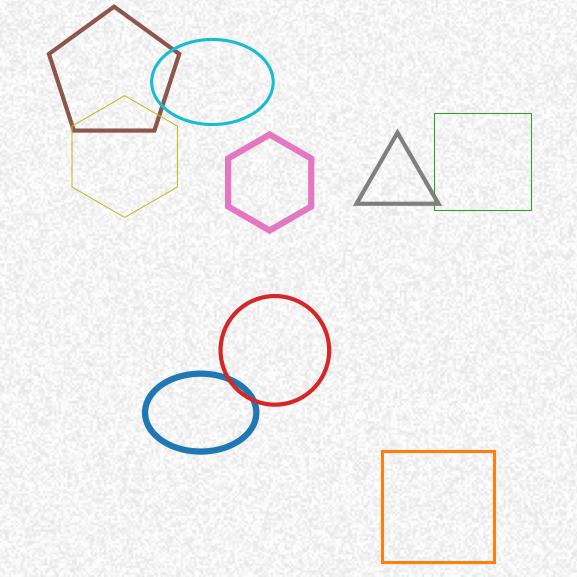[{"shape": "oval", "thickness": 3, "radius": 0.48, "center": [0.348, 0.285]}, {"shape": "square", "thickness": 1.5, "radius": 0.48, "center": [0.758, 0.122]}, {"shape": "square", "thickness": 0.5, "radius": 0.42, "center": [0.835, 0.72]}, {"shape": "circle", "thickness": 2, "radius": 0.47, "center": [0.476, 0.392]}, {"shape": "pentagon", "thickness": 2, "radius": 0.59, "center": [0.198, 0.869]}, {"shape": "hexagon", "thickness": 3, "radius": 0.42, "center": [0.467, 0.683]}, {"shape": "triangle", "thickness": 2, "radius": 0.41, "center": [0.688, 0.687]}, {"shape": "hexagon", "thickness": 0.5, "radius": 0.53, "center": [0.216, 0.728]}, {"shape": "oval", "thickness": 1.5, "radius": 0.53, "center": [0.368, 0.857]}]